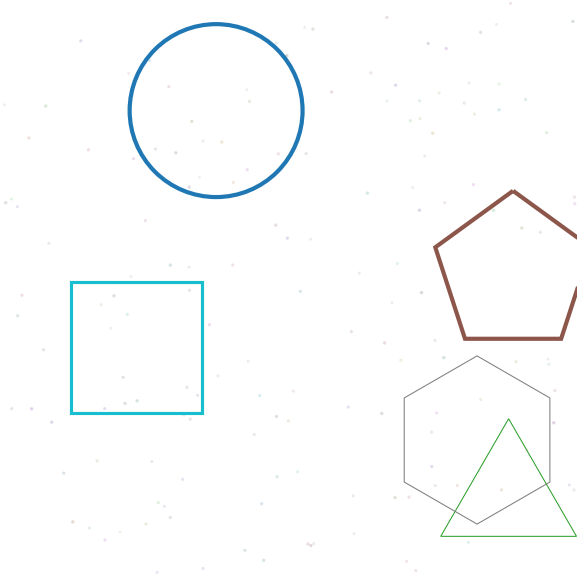[{"shape": "circle", "thickness": 2, "radius": 0.75, "center": [0.374, 0.808]}, {"shape": "triangle", "thickness": 0.5, "radius": 0.68, "center": [0.881, 0.138]}, {"shape": "pentagon", "thickness": 2, "radius": 0.71, "center": [0.888, 0.527]}, {"shape": "hexagon", "thickness": 0.5, "radius": 0.73, "center": [0.826, 0.237]}, {"shape": "square", "thickness": 1.5, "radius": 0.57, "center": [0.236, 0.397]}]